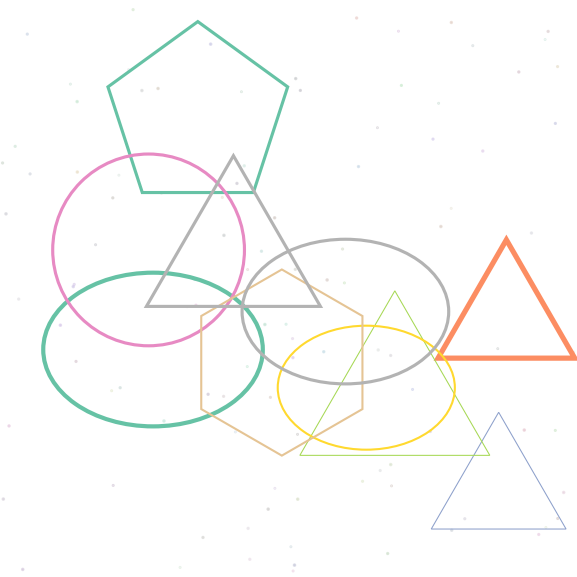[{"shape": "oval", "thickness": 2, "radius": 0.95, "center": [0.265, 0.394]}, {"shape": "pentagon", "thickness": 1.5, "radius": 0.82, "center": [0.343, 0.798]}, {"shape": "triangle", "thickness": 2.5, "radius": 0.68, "center": [0.877, 0.447]}, {"shape": "triangle", "thickness": 0.5, "radius": 0.67, "center": [0.863, 0.15]}, {"shape": "circle", "thickness": 1.5, "radius": 0.83, "center": [0.257, 0.566]}, {"shape": "triangle", "thickness": 0.5, "radius": 0.95, "center": [0.684, 0.306]}, {"shape": "oval", "thickness": 1, "radius": 0.77, "center": [0.634, 0.328]}, {"shape": "hexagon", "thickness": 1, "radius": 0.81, "center": [0.488, 0.371]}, {"shape": "oval", "thickness": 1.5, "radius": 0.89, "center": [0.598, 0.46]}, {"shape": "triangle", "thickness": 1.5, "radius": 0.87, "center": [0.404, 0.556]}]